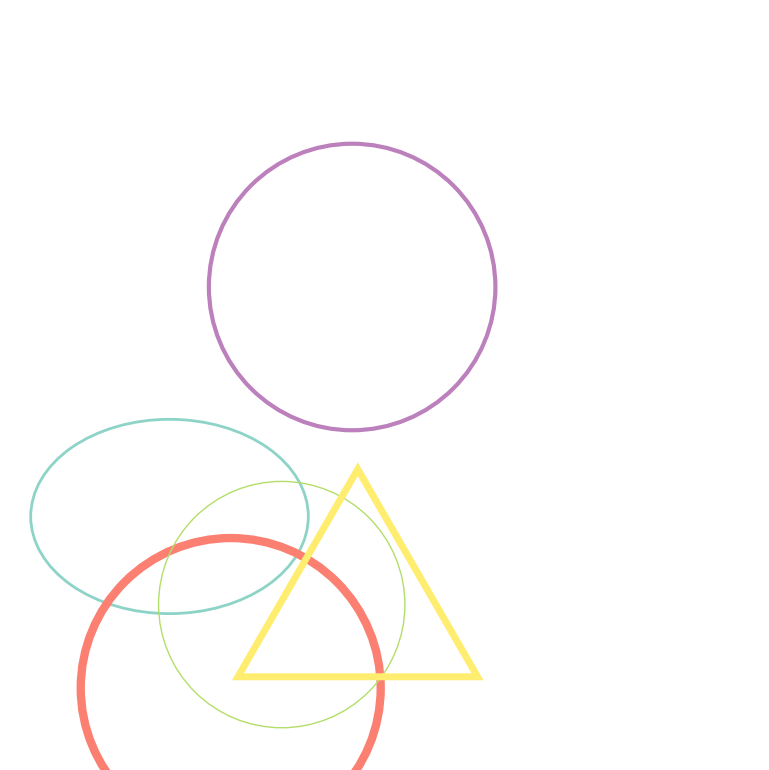[{"shape": "oval", "thickness": 1, "radius": 0.9, "center": [0.22, 0.329]}, {"shape": "circle", "thickness": 3, "radius": 0.97, "center": [0.3, 0.106]}, {"shape": "circle", "thickness": 0.5, "radius": 0.8, "center": [0.366, 0.215]}, {"shape": "circle", "thickness": 1.5, "radius": 0.93, "center": [0.457, 0.627]}, {"shape": "triangle", "thickness": 2.5, "radius": 0.9, "center": [0.465, 0.211]}]